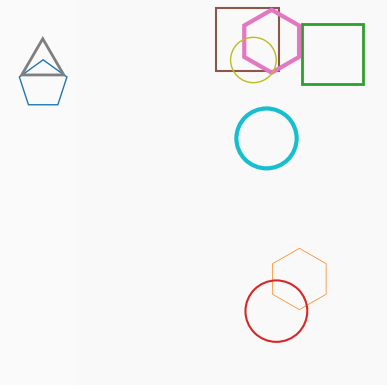[{"shape": "pentagon", "thickness": 1, "radius": 0.32, "center": [0.111, 0.78]}, {"shape": "hexagon", "thickness": 0.5, "radius": 0.4, "center": [0.773, 0.275]}, {"shape": "square", "thickness": 2, "radius": 0.39, "center": [0.858, 0.86]}, {"shape": "circle", "thickness": 1.5, "radius": 0.4, "center": [0.713, 0.192]}, {"shape": "square", "thickness": 1.5, "radius": 0.41, "center": [0.639, 0.897]}, {"shape": "hexagon", "thickness": 3, "radius": 0.41, "center": [0.701, 0.893]}, {"shape": "triangle", "thickness": 2, "radius": 0.31, "center": [0.11, 0.837]}, {"shape": "circle", "thickness": 1, "radius": 0.29, "center": [0.654, 0.844]}, {"shape": "circle", "thickness": 3, "radius": 0.39, "center": [0.688, 0.64]}]